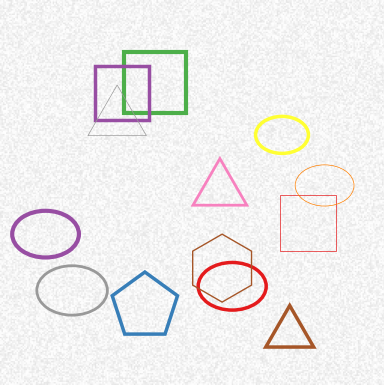[{"shape": "oval", "thickness": 2.5, "radius": 0.44, "center": [0.603, 0.256]}, {"shape": "square", "thickness": 0.5, "radius": 0.36, "center": [0.799, 0.42]}, {"shape": "pentagon", "thickness": 2.5, "radius": 0.45, "center": [0.376, 0.204]}, {"shape": "square", "thickness": 3, "radius": 0.4, "center": [0.403, 0.786]}, {"shape": "oval", "thickness": 3, "radius": 0.43, "center": [0.118, 0.392]}, {"shape": "square", "thickness": 2.5, "radius": 0.35, "center": [0.317, 0.759]}, {"shape": "oval", "thickness": 0.5, "radius": 0.38, "center": [0.843, 0.518]}, {"shape": "oval", "thickness": 2.5, "radius": 0.34, "center": [0.733, 0.65]}, {"shape": "triangle", "thickness": 2.5, "radius": 0.36, "center": [0.753, 0.134]}, {"shape": "hexagon", "thickness": 1, "radius": 0.44, "center": [0.577, 0.304]}, {"shape": "triangle", "thickness": 2, "radius": 0.4, "center": [0.571, 0.507]}, {"shape": "oval", "thickness": 2, "radius": 0.46, "center": [0.187, 0.246]}, {"shape": "triangle", "thickness": 0.5, "radius": 0.44, "center": [0.304, 0.691]}]